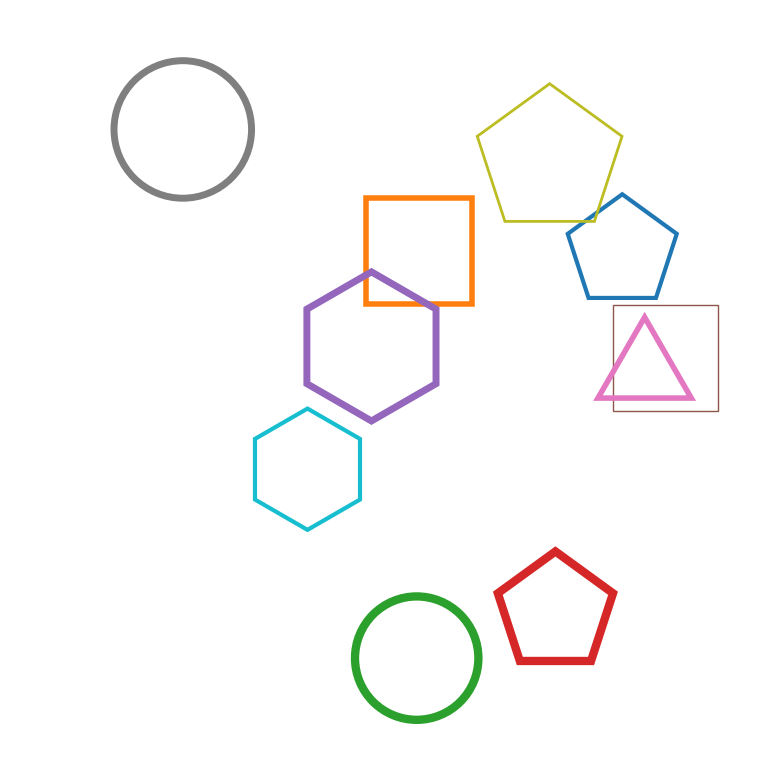[{"shape": "pentagon", "thickness": 1.5, "radius": 0.37, "center": [0.808, 0.673]}, {"shape": "square", "thickness": 2, "radius": 0.34, "center": [0.544, 0.675]}, {"shape": "circle", "thickness": 3, "radius": 0.4, "center": [0.541, 0.145]}, {"shape": "pentagon", "thickness": 3, "radius": 0.39, "center": [0.721, 0.205]}, {"shape": "hexagon", "thickness": 2.5, "radius": 0.48, "center": [0.482, 0.55]}, {"shape": "square", "thickness": 0.5, "radius": 0.34, "center": [0.864, 0.535]}, {"shape": "triangle", "thickness": 2, "radius": 0.35, "center": [0.837, 0.518]}, {"shape": "circle", "thickness": 2.5, "radius": 0.45, "center": [0.237, 0.832]}, {"shape": "pentagon", "thickness": 1, "radius": 0.49, "center": [0.714, 0.792]}, {"shape": "hexagon", "thickness": 1.5, "radius": 0.39, "center": [0.399, 0.391]}]